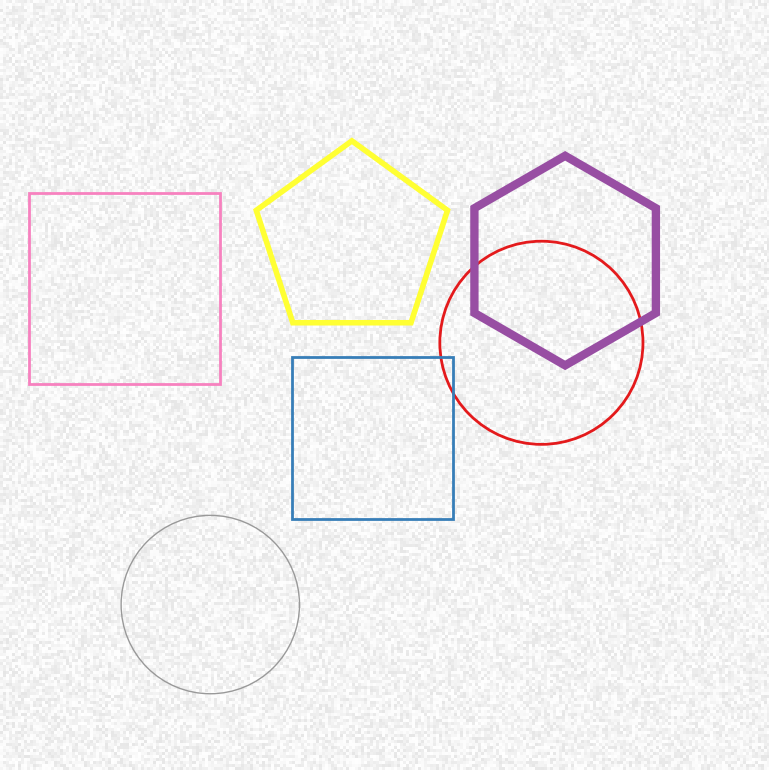[{"shape": "circle", "thickness": 1, "radius": 0.66, "center": [0.703, 0.555]}, {"shape": "square", "thickness": 1, "radius": 0.53, "center": [0.484, 0.431]}, {"shape": "hexagon", "thickness": 3, "radius": 0.68, "center": [0.734, 0.662]}, {"shape": "pentagon", "thickness": 2, "radius": 0.65, "center": [0.457, 0.686]}, {"shape": "square", "thickness": 1, "radius": 0.62, "center": [0.161, 0.626]}, {"shape": "circle", "thickness": 0.5, "radius": 0.58, "center": [0.273, 0.215]}]